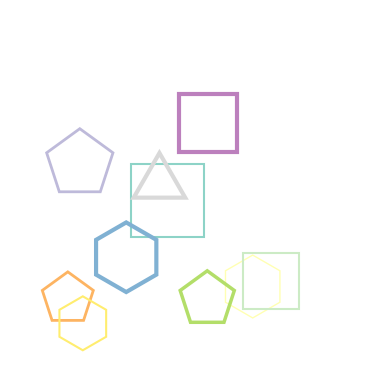[{"shape": "square", "thickness": 1.5, "radius": 0.47, "center": [0.435, 0.479]}, {"shape": "hexagon", "thickness": 1, "radius": 0.41, "center": [0.656, 0.256]}, {"shape": "pentagon", "thickness": 2, "radius": 0.45, "center": [0.207, 0.575]}, {"shape": "hexagon", "thickness": 3, "radius": 0.45, "center": [0.328, 0.332]}, {"shape": "pentagon", "thickness": 2, "radius": 0.35, "center": [0.176, 0.224]}, {"shape": "pentagon", "thickness": 2.5, "radius": 0.37, "center": [0.538, 0.223]}, {"shape": "triangle", "thickness": 3, "radius": 0.39, "center": [0.414, 0.525]}, {"shape": "square", "thickness": 3, "radius": 0.38, "center": [0.539, 0.68]}, {"shape": "square", "thickness": 1.5, "radius": 0.37, "center": [0.704, 0.27]}, {"shape": "hexagon", "thickness": 1.5, "radius": 0.35, "center": [0.215, 0.16]}]